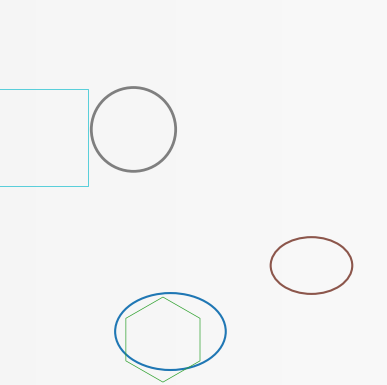[{"shape": "oval", "thickness": 1.5, "radius": 0.71, "center": [0.44, 0.139]}, {"shape": "hexagon", "thickness": 0.5, "radius": 0.55, "center": [0.42, 0.118]}, {"shape": "oval", "thickness": 1.5, "radius": 0.53, "center": [0.804, 0.31]}, {"shape": "circle", "thickness": 2, "radius": 0.54, "center": [0.344, 0.664]}, {"shape": "square", "thickness": 0.5, "radius": 0.63, "center": [0.102, 0.642]}]